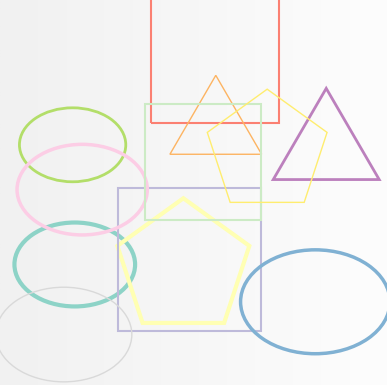[{"shape": "oval", "thickness": 3, "radius": 0.78, "center": [0.193, 0.313]}, {"shape": "pentagon", "thickness": 3, "radius": 0.9, "center": [0.473, 0.306]}, {"shape": "square", "thickness": 1.5, "radius": 0.92, "center": [0.489, 0.326]}, {"shape": "square", "thickness": 1.5, "radius": 0.83, "center": [0.555, 0.846]}, {"shape": "oval", "thickness": 2.5, "radius": 0.96, "center": [0.814, 0.216]}, {"shape": "triangle", "thickness": 1, "radius": 0.68, "center": [0.557, 0.668]}, {"shape": "oval", "thickness": 2, "radius": 0.69, "center": [0.187, 0.624]}, {"shape": "oval", "thickness": 2.5, "radius": 0.84, "center": [0.212, 0.507]}, {"shape": "oval", "thickness": 1, "radius": 0.88, "center": [0.165, 0.131]}, {"shape": "triangle", "thickness": 2, "radius": 0.79, "center": [0.842, 0.613]}, {"shape": "square", "thickness": 1.5, "radius": 0.75, "center": [0.524, 0.579]}, {"shape": "pentagon", "thickness": 1, "radius": 0.81, "center": [0.689, 0.606]}]